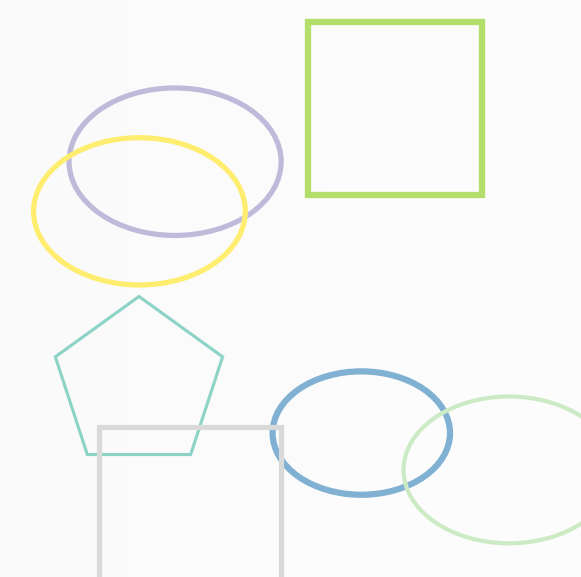[{"shape": "pentagon", "thickness": 1.5, "radius": 0.76, "center": [0.239, 0.334]}, {"shape": "oval", "thickness": 2.5, "radius": 0.91, "center": [0.301, 0.719]}, {"shape": "oval", "thickness": 3, "radius": 0.76, "center": [0.622, 0.249]}, {"shape": "square", "thickness": 3, "radius": 0.75, "center": [0.68, 0.811]}, {"shape": "square", "thickness": 2.5, "radius": 0.79, "center": [0.327, 0.103]}, {"shape": "oval", "thickness": 2, "radius": 0.91, "center": [0.876, 0.185]}, {"shape": "oval", "thickness": 2.5, "radius": 0.91, "center": [0.24, 0.633]}]